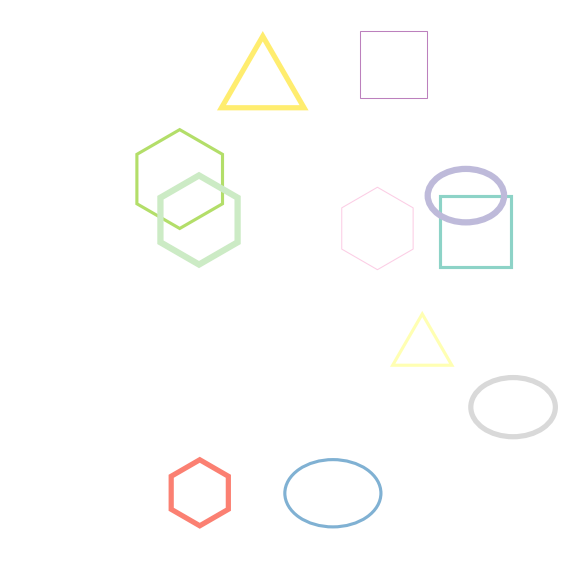[{"shape": "square", "thickness": 1.5, "radius": 0.31, "center": [0.823, 0.599]}, {"shape": "triangle", "thickness": 1.5, "radius": 0.3, "center": [0.731, 0.396]}, {"shape": "oval", "thickness": 3, "radius": 0.33, "center": [0.807, 0.66]}, {"shape": "hexagon", "thickness": 2.5, "radius": 0.29, "center": [0.346, 0.146]}, {"shape": "oval", "thickness": 1.5, "radius": 0.42, "center": [0.576, 0.145]}, {"shape": "hexagon", "thickness": 1.5, "radius": 0.43, "center": [0.311, 0.689]}, {"shape": "hexagon", "thickness": 0.5, "radius": 0.36, "center": [0.654, 0.604]}, {"shape": "oval", "thickness": 2.5, "radius": 0.37, "center": [0.888, 0.294]}, {"shape": "square", "thickness": 0.5, "radius": 0.29, "center": [0.681, 0.888]}, {"shape": "hexagon", "thickness": 3, "radius": 0.39, "center": [0.345, 0.618]}, {"shape": "triangle", "thickness": 2.5, "radius": 0.41, "center": [0.455, 0.854]}]